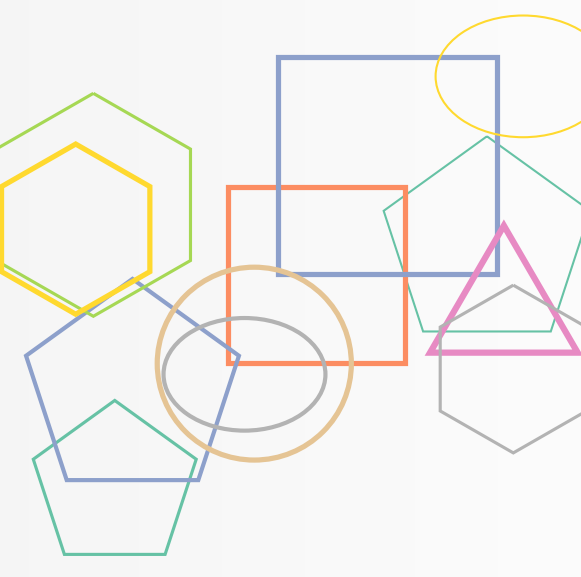[{"shape": "pentagon", "thickness": 1.5, "radius": 0.74, "center": [0.197, 0.158]}, {"shape": "pentagon", "thickness": 1, "radius": 0.93, "center": [0.838, 0.576]}, {"shape": "square", "thickness": 2.5, "radius": 0.76, "center": [0.544, 0.523]}, {"shape": "pentagon", "thickness": 2, "radius": 0.96, "center": [0.228, 0.324]}, {"shape": "square", "thickness": 2.5, "radius": 0.94, "center": [0.667, 0.712]}, {"shape": "triangle", "thickness": 3, "radius": 0.73, "center": [0.867, 0.462]}, {"shape": "hexagon", "thickness": 1.5, "radius": 0.96, "center": [0.161, 0.644]}, {"shape": "hexagon", "thickness": 2.5, "radius": 0.74, "center": [0.13, 0.602]}, {"shape": "oval", "thickness": 1, "radius": 0.75, "center": [0.9, 0.867]}, {"shape": "circle", "thickness": 2.5, "radius": 0.83, "center": [0.437, 0.369]}, {"shape": "oval", "thickness": 2, "radius": 0.7, "center": [0.421, 0.351]}, {"shape": "hexagon", "thickness": 1.5, "radius": 0.73, "center": [0.883, 0.36]}]